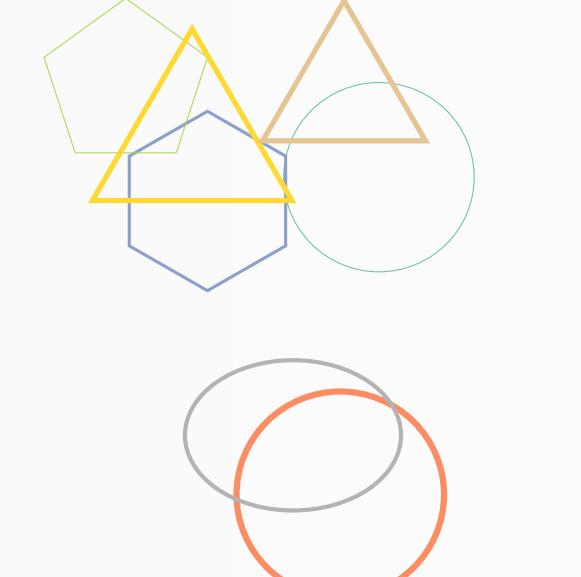[{"shape": "circle", "thickness": 0.5, "radius": 0.82, "center": [0.652, 0.692]}, {"shape": "circle", "thickness": 3, "radius": 0.89, "center": [0.585, 0.143]}, {"shape": "hexagon", "thickness": 1.5, "radius": 0.78, "center": [0.357, 0.651]}, {"shape": "pentagon", "thickness": 0.5, "radius": 0.74, "center": [0.216, 0.854]}, {"shape": "triangle", "thickness": 2.5, "radius": 0.99, "center": [0.331, 0.751]}, {"shape": "triangle", "thickness": 2.5, "radius": 0.81, "center": [0.592, 0.836]}, {"shape": "oval", "thickness": 2, "radius": 0.93, "center": [0.504, 0.245]}]